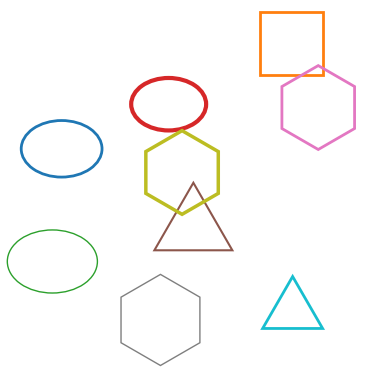[{"shape": "oval", "thickness": 2, "radius": 0.52, "center": [0.16, 0.613]}, {"shape": "square", "thickness": 2, "radius": 0.41, "center": [0.756, 0.886]}, {"shape": "oval", "thickness": 1, "radius": 0.59, "center": [0.136, 0.321]}, {"shape": "oval", "thickness": 3, "radius": 0.49, "center": [0.438, 0.729]}, {"shape": "triangle", "thickness": 1.5, "radius": 0.58, "center": [0.502, 0.408]}, {"shape": "hexagon", "thickness": 2, "radius": 0.54, "center": [0.827, 0.721]}, {"shape": "hexagon", "thickness": 1, "radius": 0.59, "center": [0.417, 0.169]}, {"shape": "hexagon", "thickness": 2.5, "radius": 0.54, "center": [0.473, 0.552]}, {"shape": "triangle", "thickness": 2, "radius": 0.45, "center": [0.76, 0.192]}]